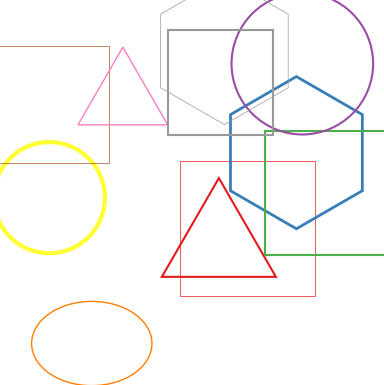[{"shape": "square", "thickness": 0.5, "radius": 0.88, "center": [0.643, 0.406]}, {"shape": "triangle", "thickness": 1.5, "radius": 0.86, "center": [0.569, 0.366]}, {"shape": "hexagon", "thickness": 2, "radius": 0.99, "center": [0.77, 0.603]}, {"shape": "square", "thickness": 1.5, "radius": 0.81, "center": [0.849, 0.499]}, {"shape": "circle", "thickness": 1.5, "radius": 0.92, "center": [0.785, 0.835]}, {"shape": "oval", "thickness": 1, "radius": 0.78, "center": [0.238, 0.108]}, {"shape": "circle", "thickness": 3, "radius": 0.72, "center": [0.128, 0.487]}, {"shape": "square", "thickness": 0.5, "radius": 0.76, "center": [0.131, 0.729]}, {"shape": "triangle", "thickness": 1, "radius": 0.67, "center": [0.319, 0.743]}, {"shape": "hexagon", "thickness": 0.5, "radius": 0.96, "center": [0.583, 0.868]}, {"shape": "square", "thickness": 1.5, "radius": 0.68, "center": [0.573, 0.785]}]